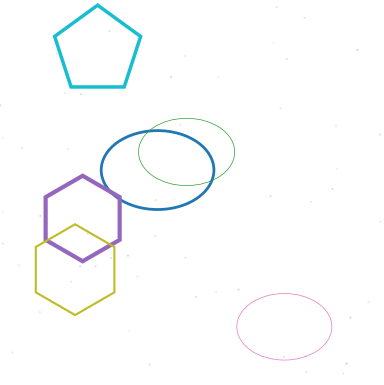[{"shape": "oval", "thickness": 2, "radius": 0.73, "center": [0.409, 0.558]}, {"shape": "oval", "thickness": 0.5, "radius": 0.62, "center": [0.485, 0.605]}, {"shape": "hexagon", "thickness": 3, "radius": 0.56, "center": [0.215, 0.432]}, {"shape": "oval", "thickness": 0.5, "radius": 0.62, "center": [0.739, 0.151]}, {"shape": "hexagon", "thickness": 1.5, "radius": 0.59, "center": [0.195, 0.3]}, {"shape": "pentagon", "thickness": 2.5, "radius": 0.59, "center": [0.254, 0.869]}]